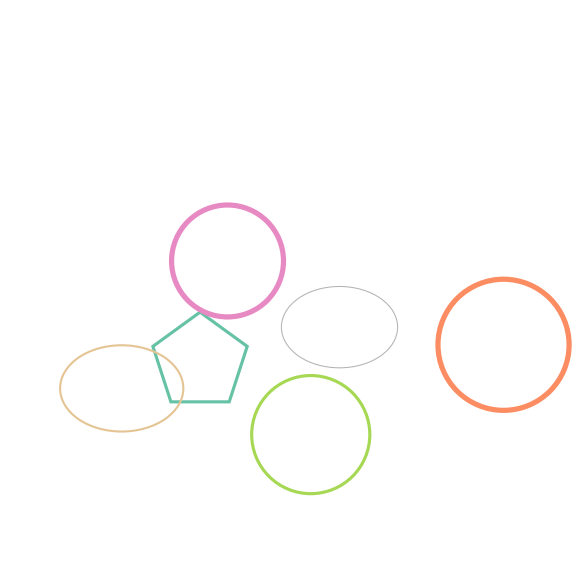[{"shape": "pentagon", "thickness": 1.5, "radius": 0.43, "center": [0.346, 0.373]}, {"shape": "circle", "thickness": 2.5, "radius": 0.57, "center": [0.872, 0.402]}, {"shape": "circle", "thickness": 2.5, "radius": 0.48, "center": [0.394, 0.547]}, {"shape": "circle", "thickness": 1.5, "radius": 0.51, "center": [0.538, 0.247]}, {"shape": "oval", "thickness": 1, "radius": 0.53, "center": [0.211, 0.327]}, {"shape": "oval", "thickness": 0.5, "radius": 0.5, "center": [0.588, 0.433]}]